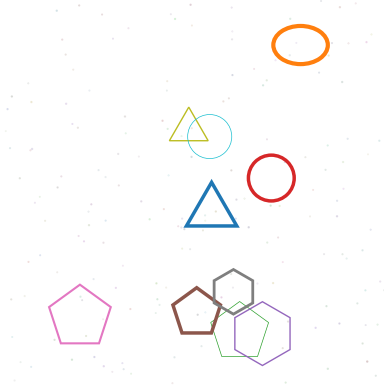[{"shape": "triangle", "thickness": 2.5, "radius": 0.38, "center": [0.55, 0.451]}, {"shape": "oval", "thickness": 3, "radius": 0.35, "center": [0.781, 0.883]}, {"shape": "pentagon", "thickness": 0.5, "radius": 0.39, "center": [0.622, 0.138]}, {"shape": "circle", "thickness": 2.5, "radius": 0.3, "center": [0.705, 0.538]}, {"shape": "hexagon", "thickness": 1, "radius": 0.41, "center": [0.682, 0.133]}, {"shape": "pentagon", "thickness": 2.5, "radius": 0.32, "center": [0.511, 0.188]}, {"shape": "pentagon", "thickness": 1.5, "radius": 0.42, "center": [0.208, 0.176]}, {"shape": "hexagon", "thickness": 2, "radius": 0.29, "center": [0.606, 0.242]}, {"shape": "triangle", "thickness": 1, "radius": 0.29, "center": [0.49, 0.664]}, {"shape": "circle", "thickness": 0.5, "radius": 0.29, "center": [0.545, 0.645]}]